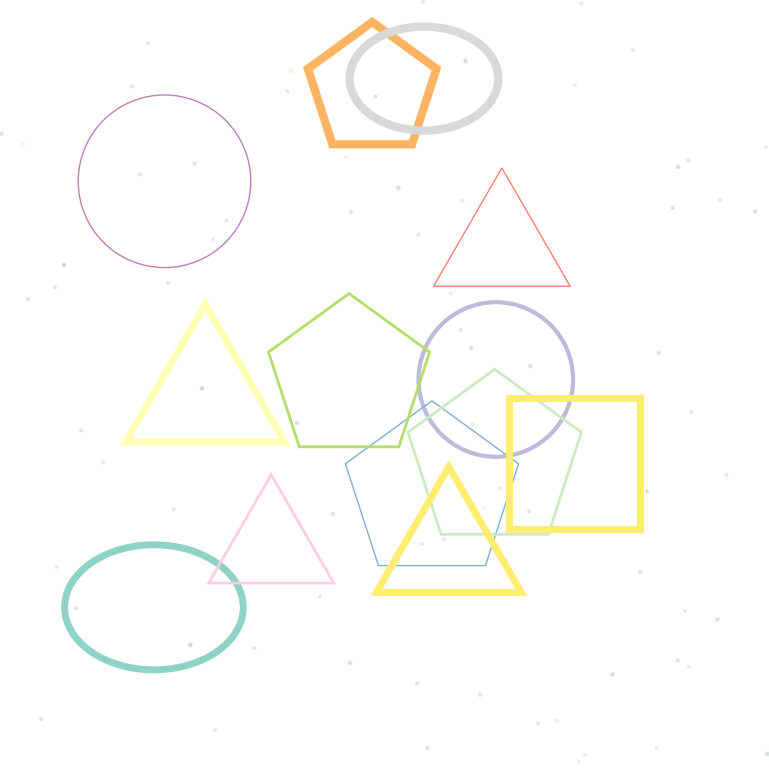[{"shape": "oval", "thickness": 2.5, "radius": 0.58, "center": [0.2, 0.211]}, {"shape": "triangle", "thickness": 2.5, "radius": 0.6, "center": [0.266, 0.485]}, {"shape": "circle", "thickness": 1.5, "radius": 0.5, "center": [0.644, 0.507]}, {"shape": "triangle", "thickness": 0.5, "radius": 0.51, "center": [0.652, 0.679]}, {"shape": "pentagon", "thickness": 0.5, "radius": 0.59, "center": [0.561, 0.361]}, {"shape": "pentagon", "thickness": 3, "radius": 0.44, "center": [0.483, 0.884]}, {"shape": "pentagon", "thickness": 1, "radius": 0.55, "center": [0.453, 0.509]}, {"shape": "triangle", "thickness": 1, "radius": 0.47, "center": [0.352, 0.29]}, {"shape": "oval", "thickness": 3, "radius": 0.48, "center": [0.551, 0.898]}, {"shape": "circle", "thickness": 0.5, "radius": 0.56, "center": [0.214, 0.765]}, {"shape": "pentagon", "thickness": 1, "radius": 0.59, "center": [0.642, 0.402]}, {"shape": "square", "thickness": 2.5, "radius": 0.43, "center": [0.746, 0.399]}, {"shape": "triangle", "thickness": 2.5, "radius": 0.54, "center": [0.583, 0.285]}]